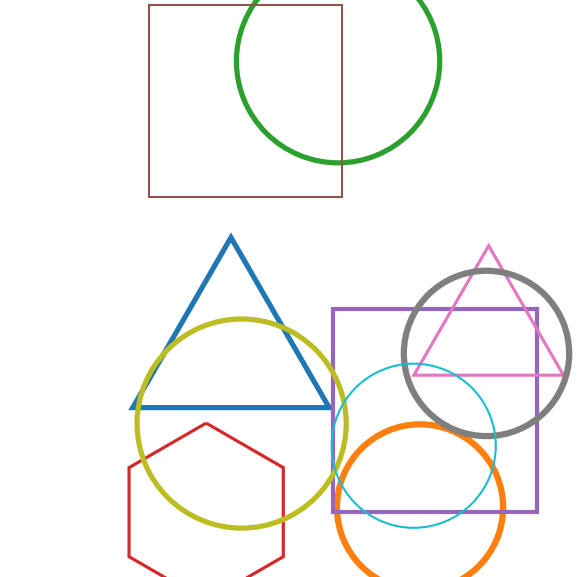[{"shape": "triangle", "thickness": 2.5, "radius": 0.98, "center": [0.4, 0.391]}, {"shape": "circle", "thickness": 3, "radius": 0.72, "center": [0.727, 0.121]}, {"shape": "circle", "thickness": 2.5, "radius": 0.88, "center": [0.585, 0.893]}, {"shape": "hexagon", "thickness": 1.5, "radius": 0.77, "center": [0.357, 0.112]}, {"shape": "square", "thickness": 2, "radius": 0.88, "center": [0.753, 0.289]}, {"shape": "square", "thickness": 1, "radius": 0.83, "center": [0.426, 0.824]}, {"shape": "triangle", "thickness": 1.5, "radius": 0.75, "center": [0.846, 0.424]}, {"shape": "circle", "thickness": 3, "radius": 0.72, "center": [0.842, 0.387]}, {"shape": "circle", "thickness": 2.5, "radius": 0.91, "center": [0.418, 0.266]}, {"shape": "circle", "thickness": 1, "radius": 0.71, "center": [0.716, 0.227]}]